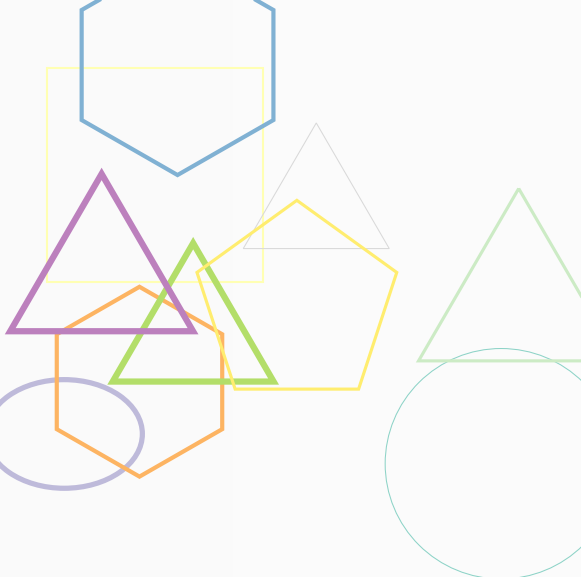[{"shape": "circle", "thickness": 0.5, "radius": 1.0, "center": [0.862, 0.196]}, {"shape": "square", "thickness": 1, "radius": 0.93, "center": [0.267, 0.696]}, {"shape": "oval", "thickness": 2.5, "radius": 0.67, "center": [0.111, 0.248]}, {"shape": "hexagon", "thickness": 2, "radius": 0.95, "center": [0.305, 0.887]}, {"shape": "hexagon", "thickness": 2, "radius": 0.82, "center": [0.24, 0.338]}, {"shape": "triangle", "thickness": 3, "radius": 0.8, "center": [0.332, 0.418]}, {"shape": "triangle", "thickness": 0.5, "radius": 0.73, "center": [0.544, 0.641]}, {"shape": "triangle", "thickness": 3, "radius": 0.91, "center": [0.175, 0.516]}, {"shape": "triangle", "thickness": 1.5, "radius": 0.99, "center": [0.892, 0.474]}, {"shape": "pentagon", "thickness": 1.5, "radius": 0.9, "center": [0.511, 0.472]}]